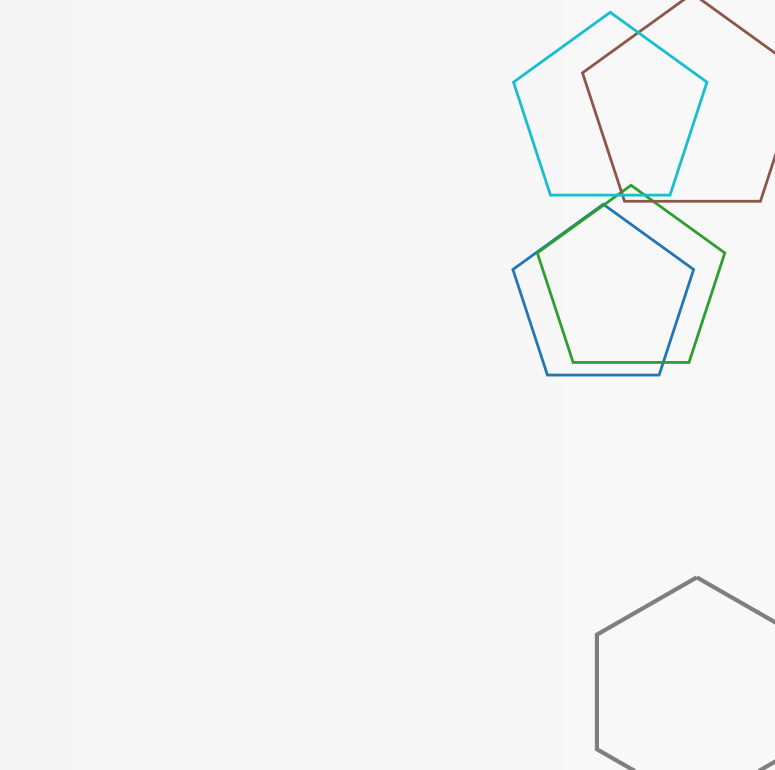[{"shape": "pentagon", "thickness": 1, "radius": 0.61, "center": [0.778, 0.612]}, {"shape": "pentagon", "thickness": 1, "radius": 0.64, "center": [0.814, 0.632]}, {"shape": "pentagon", "thickness": 1, "radius": 0.75, "center": [0.894, 0.859]}, {"shape": "hexagon", "thickness": 1.5, "radius": 0.74, "center": [0.899, 0.101]}, {"shape": "pentagon", "thickness": 1, "radius": 0.66, "center": [0.787, 0.853]}]